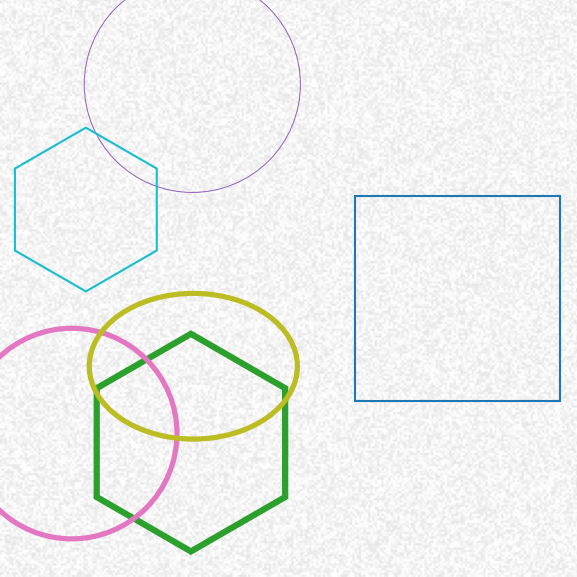[{"shape": "square", "thickness": 1, "radius": 0.89, "center": [0.792, 0.483]}, {"shape": "hexagon", "thickness": 3, "radius": 0.94, "center": [0.331, 0.233]}, {"shape": "circle", "thickness": 0.5, "radius": 0.94, "center": [0.333, 0.853]}, {"shape": "circle", "thickness": 2.5, "radius": 0.91, "center": [0.124, 0.248]}, {"shape": "oval", "thickness": 2.5, "radius": 0.9, "center": [0.335, 0.365]}, {"shape": "hexagon", "thickness": 1, "radius": 0.71, "center": [0.149, 0.636]}]